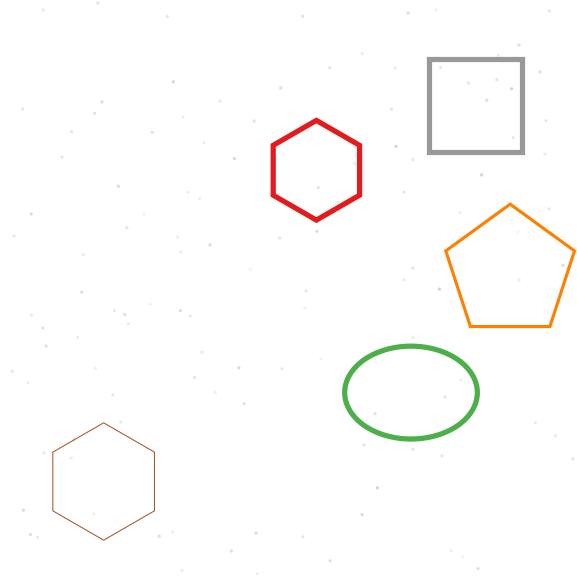[{"shape": "hexagon", "thickness": 2.5, "radius": 0.43, "center": [0.548, 0.704]}, {"shape": "oval", "thickness": 2.5, "radius": 0.57, "center": [0.712, 0.319]}, {"shape": "pentagon", "thickness": 1.5, "radius": 0.59, "center": [0.883, 0.528]}, {"shape": "hexagon", "thickness": 0.5, "radius": 0.51, "center": [0.179, 0.165]}, {"shape": "square", "thickness": 2.5, "radius": 0.4, "center": [0.823, 0.816]}]